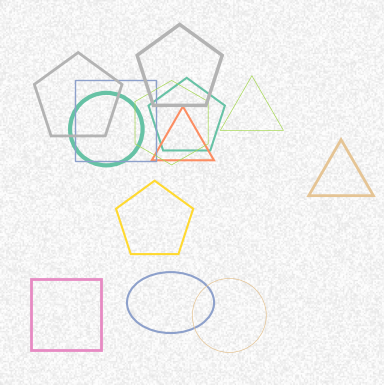[{"shape": "circle", "thickness": 3, "radius": 0.47, "center": [0.276, 0.665]}, {"shape": "pentagon", "thickness": 1.5, "radius": 0.52, "center": [0.485, 0.694]}, {"shape": "triangle", "thickness": 1.5, "radius": 0.47, "center": [0.475, 0.63]}, {"shape": "oval", "thickness": 1.5, "radius": 0.57, "center": [0.443, 0.214]}, {"shape": "square", "thickness": 1, "radius": 0.53, "center": [0.3, 0.688]}, {"shape": "square", "thickness": 2, "radius": 0.46, "center": [0.171, 0.184]}, {"shape": "hexagon", "thickness": 0.5, "radius": 0.55, "center": [0.446, 0.681]}, {"shape": "triangle", "thickness": 0.5, "radius": 0.47, "center": [0.654, 0.709]}, {"shape": "pentagon", "thickness": 1.5, "radius": 0.53, "center": [0.402, 0.425]}, {"shape": "triangle", "thickness": 2, "radius": 0.49, "center": [0.886, 0.54]}, {"shape": "circle", "thickness": 0.5, "radius": 0.48, "center": [0.596, 0.181]}, {"shape": "pentagon", "thickness": 2, "radius": 0.6, "center": [0.203, 0.744]}, {"shape": "pentagon", "thickness": 2.5, "radius": 0.58, "center": [0.467, 0.82]}]